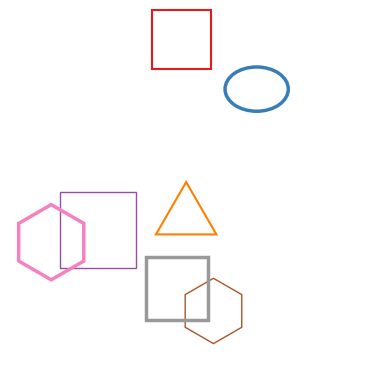[{"shape": "square", "thickness": 1.5, "radius": 0.38, "center": [0.472, 0.897]}, {"shape": "oval", "thickness": 2.5, "radius": 0.41, "center": [0.667, 0.769]}, {"shape": "square", "thickness": 1, "radius": 0.49, "center": [0.256, 0.403]}, {"shape": "triangle", "thickness": 1.5, "radius": 0.45, "center": [0.484, 0.436]}, {"shape": "hexagon", "thickness": 1, "radius": 0.42, "center": [0.554, 0.192]}, {"shape": "hexagon", "thickness": 2.5, "radius": 0.49, "center": [0.133, 0.371]}, {"shape": "square", "thickness": 2.5, "radius": 0.41, "center": [0.459, 0.251]}]